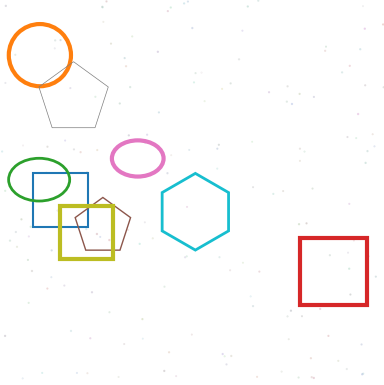[{"shape": "square", "thickness": 1.5, "radius": 0.36, "center": [0.157, 0.48]}, {"shape": "circle", "thickness": 3, "radius": 0.4, "center": [0.104, 0.857]}, {"shape": "oval", "thickness": 2, "radius": 0.4, "center": [0.102, 0.533]}, {"shape": "square", "thickness": 3, "radius": 0.44, "center": [0.865, 0.295]}, {"shape": "pentagon", "thickness": 1, "radius": 0.38, "center": [0.267, 0.411]}, {"shape": "oval", "thickness": 3, "radius": 0.34, "center": [0.358, 0.588]}, {"shape": "pentagon", "thickness": 0.5, "radius": 0.47, "center": [0.191, 0.745]}, {"shape": "square", "thickness": 3, "radius": 0.35, "center": [0.225, 0.395]}, {"shape": "hexagon", "thickness": 2, "radius": 0.5, "center": [0.507, 0.45]}]